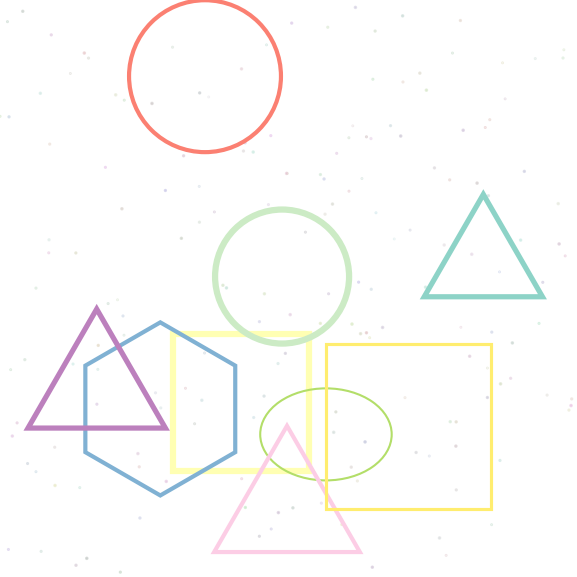[{"shape": "triangle", "thickness": 2.5, "radius": 0.59, "center": [0.837, 0.544]}, {"shape": "square", "thickness": 3, "radius": 0.59, "center": [0.418, 0.302]}, {"shape": "circle", "thickness": 2, "radius": 0.66, "center": [0.355, 0.867]}, {"shape": "hexagon", "thickness": 2, "radius": 0.75, "center": [0.278, 0.291]}, {"shape": "oval", "thickness": 1, "radius": 0.57, "center": [0.564, 0.247]}, {"shape": "triangle", "thickness": 2, "radius": 0.73, "center": [0.497, 0.116]}, {"shape": "triangle", "thickness": 2.5, "radius": 0.69, "center": [0.167, 0.327]}, {"shape": "circle", "thickness": 3, "radius": 0.58, "center": [0.488, 0.52]}, {"shape": "square", "thickness": 1.5, "radius": 0.71, "center": [0.708, 0.26]}]